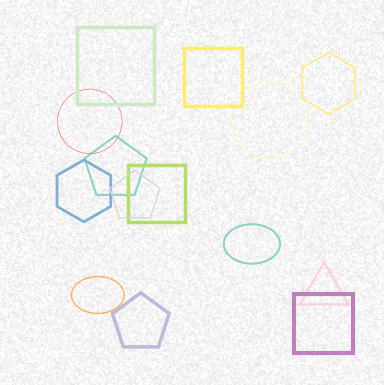[{"shape": "pentagon", "thickness": 1.5, "radius": 0.42, "center": [0.3, 0.562]}, {"shape": "oval", "thickness": 1.5, "radius": 0.37, "center": [0.654, 0.366]}, {"shape": "circle", "thickness": 0.5, "radius": 0.49, "center": [0.699, 0.686]}, {"shape": "pentagon", "thickness": 2.5, "radius": 0.39, "center": [0.366, 0.162]}, {"shape": "circle", "thickness": 0.5, "radius": 0.42, "center": [0.233, 0.685]}, {"shape": "hexagon", "thickness": 2, "radius": 0.4, "center": [0.218, 0.504]}, {"shape": "oval", "thickness": 1, "radius": 0.34, "center": [0.254, 0.234]}, {"shape": "square", "thickness": 2.5, "radius": 0.37, "center": [0.406, 0.497]}, {"shape": "triangle", "thickness": 1.5, "radius": 0.36, "center": [0.842, 0.246]}, {"shape": "pentagon", "thickness": 1, "radius": 0.34, "center": [0.35, 0.489]}, {"shape": "square", "thickness": 3, "radius": 0.38, "center": [0.841, 0.16]}, {"shape": "square", "thickness": 2.5, "radius": 0.5, "center": [0.3, 0.83]}, {"shape": "square", "thickness": 2.5, "radius": 0.38, "center": [0.552, 0.801]}, {"shape": "hexagon", "thickness": 1, "radius": 0.4, "center": [0.854, 0.784]}]